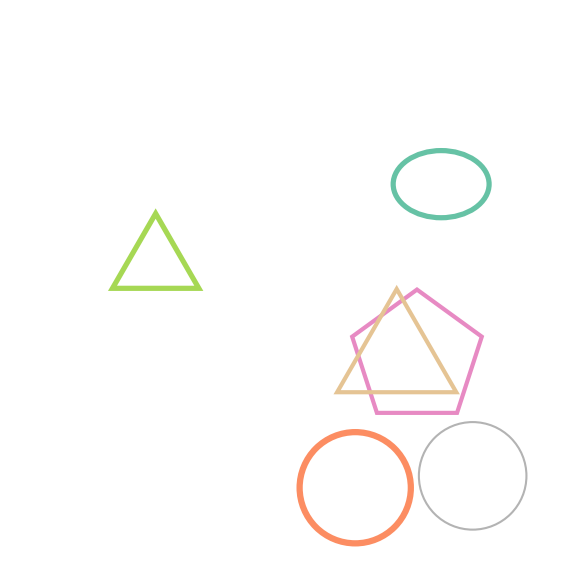[{"shape": "oval", "thickness": 2.5, "radius": 0.42, "center": [0.764, 0.68]}, {"shape": "circle", "thickness": 3, "radius": 0.48, "center": [0.615, 0.155]}, {"shape": "pentagon", "thickness": 2, "radius": 0.59, "center": [0.722, 0.38]}, {"shape": "triangle", "thickness": 2.5, "radius": 0.43, "center": [0.27, 0.543]}, {"shape": "triangle", "thickness": 2, "radius": 0.6, "center": [0.687, 0.38]}, {"shape": "circle", "thickness": 1, "radius": 0.47, "center": [0.818, 0.175]}]